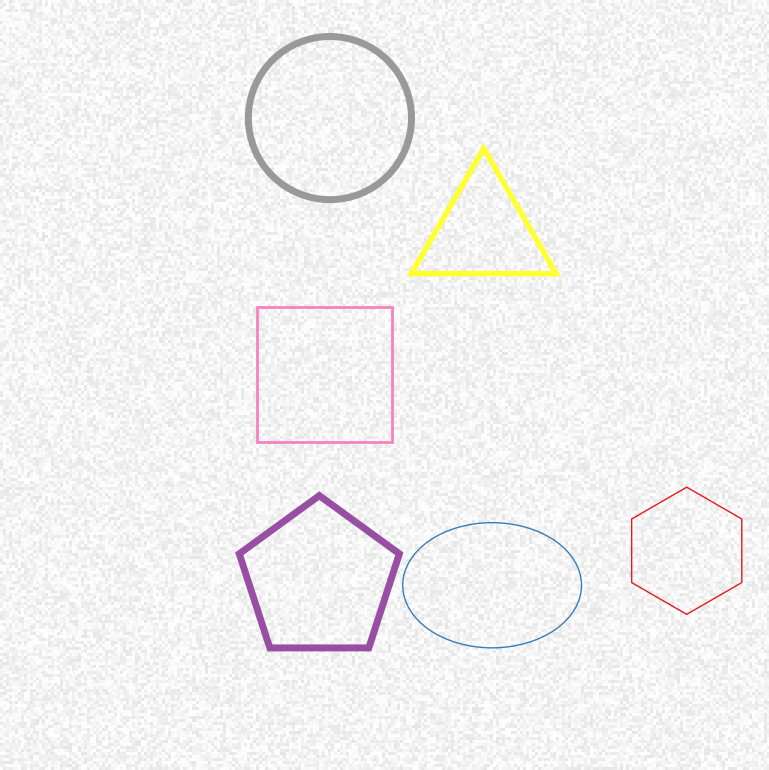[{"shape": "hexagon", "thickness": 0.5, "radius": 0.41, "center": [0.892, 0.285]}, {"shape": "oval", "thickness": 0.5, "radius": 0.58, "center": [0.639, 0.24]}, {"shape": "pentagon", "thickness": 2.5, "radius": 0.55, "center": [0.415, 0.247]}, {"shape": "triangle", "thickness": 2, "radius": 0.54, "center": [0.628, 0.699]}, {"shape": "square", "thickness": 1, "radius": 0.44, "center": [0.421, 0.514]}, {"shape": "circle", "thickness": 2.5, "radius": 0.53, "center": [0.428, 0.847]}]